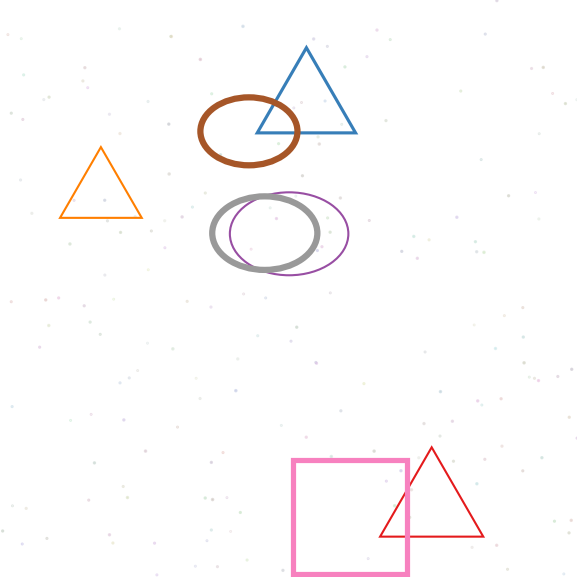[{"shape": "triangle", "thickness": 1, "radius": 0.52, "center": [0.747, 0.121]}, {"shape": "triangle", "thickness": 1.5, "radius": 0.49, "center": [0.531, 0.818]}, {"shape": "oval", "thickness": 1, "radius": 0.51, "center": [0.501, 0.594]}, {"shape": "triangle", "thickness": 1, "radius": 0.41, "center": [0.175, 0.663]}, {"shape": "oval", "thickness": 3, "radius": 0.42, "center": [0.431, 0.772]}, {"shape": "square", "thickness": 2.5, "radius": 0.49, "center": [0.606, 0.104]}, {"shape": "oval", "thickness": 3, "radius": 0.46, "center": [0.459, 0.595]}]